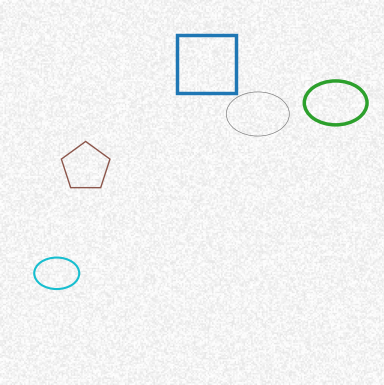[{"shape": "square", "thickness": 2.5, "radius": 0.38, "center": [0.537, 0.835]}, {"shape": "oval", "thickness": 2.5, "radius": 0.41, "center": [0.872, 0.733]}, {"shape": "pentagon", "thickness": 1, "radius": 0.33, "center": [0.223, 0.566]}, {"shape": "oval", "thickness": 0.5, "radius": 0.41, "center": [0.67, 0.704]}, {"shape": "oval", "thickness": 1.5, "radius": 0.29, "center": [0.147, 0.29]}]